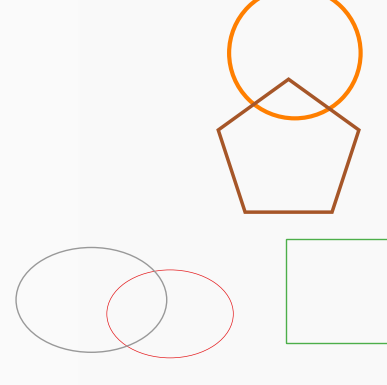[{"shape": "oval", "thickness": 0.5, "radius": 0.82, "center": [0.439, 0.185]}, {"shape": "square", "thickness": 1, "radius": 0.67, "center": [0.873, 0.244]}, {"shape": "circle", "thickness": 3, "radius": 0.85, "center": [0.761, 0.862]}, {"shape": "pentagon", "thickness": 2.5, "radius": 0.95, "center": [0.745, 0.603]}, {"shape": "oval", "thickness": 1, "radius": 0.97, "center": [0.236, 0.221]}]